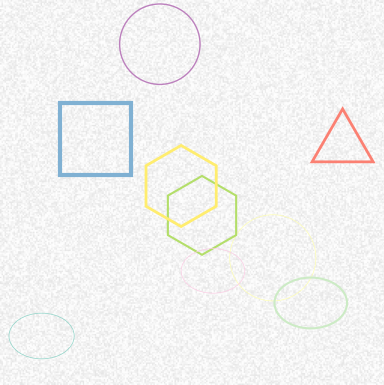[{"shape": "oval", "thickness": 0.5, "radius": 0.42, "center": [0.108, 0.127]}, {"shape": "circle", "thickness": 0.5, "radius": 0.56, "center": [0.709, 0.33]}, {"shape": "triangle", "thickness": 2, "radius": 0.46, "center": [0.89, 0.625]}, {"shape": "square", "thickness": 3, "radius": 0.46, "center": [0.248, 0.638]}, {"shape": "hexagon", "thickness": 1.5, "radius": 0.51, "center": [0.525, 0.441]}, {"shape": "oval", "thickness": 0.5, "radius": 0.41, "center": [0.553, 0.296]}, {"shape": "circle", "thickness": 1, "radius": 0.52, "center": [0.415, 0.885]}, {"shape": "oval", "thickness": 1.5, "radius": 0.47, "center": [0.807, 0.213]}, {"shape": "hexagon", "thickness": 2, "radius": 0.53, "center": [0.47, 0.517]}]